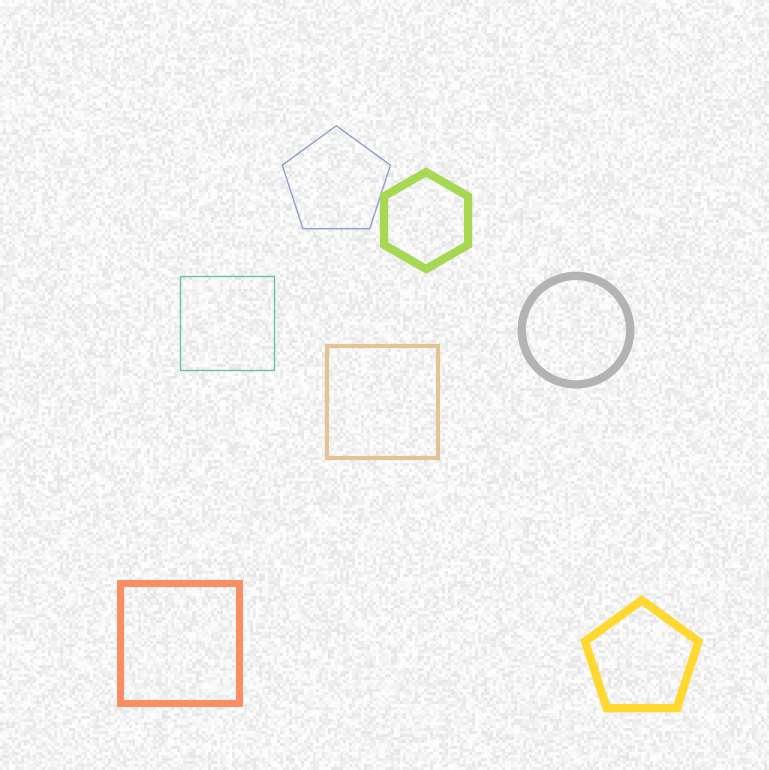[{"shape": "square", "thickness": 0.5, "radius": 0.3, "center": [0.295, 0.581]}, {"shape": "square", "thickness": 2.5, "radius": 0.39, "center": [0.233, 0.165]}, {"shape": "pentagon", "thickness": 0.5, "radius": 0.37, "center": [0.437, 0.763]}, {"shape": "hexagon", "thickness": 3, "radius": 0.32, "center": [0.553, 0.714]}, {"shape": "pentagon", "thickness": 3, "radius": 0.39, "center": [0.834, 0.143]}, {"shape": "square", "thickness": 1.5, "radius": 0.36, "center": [0.496, 0.478]}, {"shape": "circle", "thickness": 3, "radius": 0.35, "center": [0.748, 0.571]}]